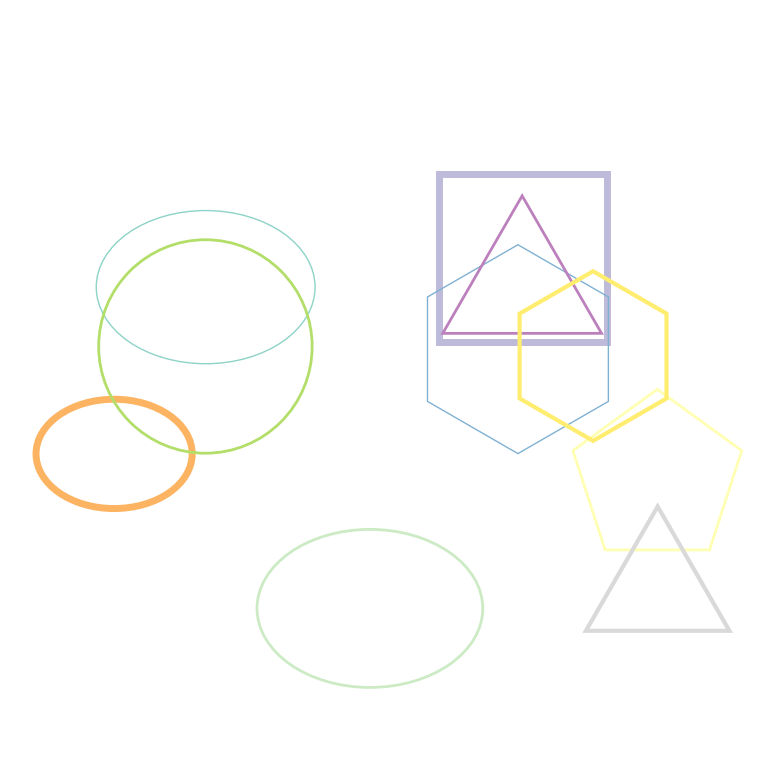[{"shape": "oval", "thickness": 0.5, "radius": 0.71, "center": [0.267, 0.627]}, {"shape": "pentagon", "thickness": 1, "radius": 0.58, "center": [0.854, 0.379]}, {"shape": "square", "thickness": 2.5, "radius": 0.55, "center": [0.679, 0.665]}, {"shape": "hexagon", "thickness": 0.5, "radius": 0.68, "center": [0.673, 0.547]}, {"shape": "oval", "thickness": 2.5, "radius": 0.51, "center": [0.148, 0.411]}, {"shape": "circle", "thickness": 1, "radius": 0.69, "center": [0.267, 0.55]}, {"shape": "triangle", "thickness": 1.5, "radius": 0.54, "center": [0.854, 0.235]}, {"shape": "triangle", "thickness": 1, "radius": 0.6, "center": [0.678, 0.627]}, {"shape": "oval", "thickness": 1, "radius": 0.73, "center": [0.48, 0.21]}, {"shape": "hexagon", "thickness": 1.5, "radius": 0.55, "center": [0.77, 0.538]}]